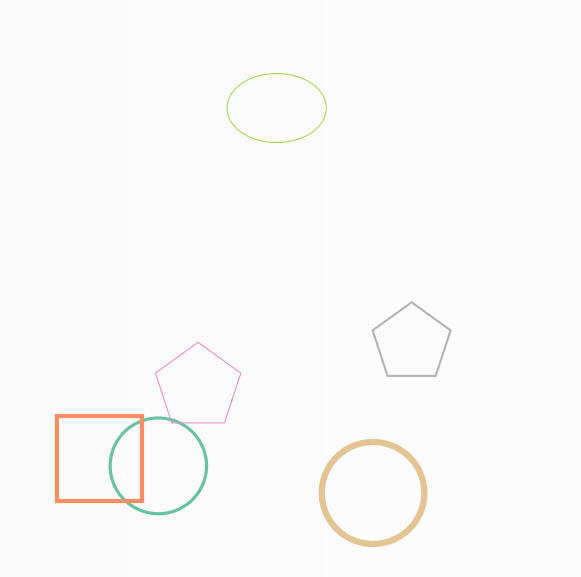[{"shape": "circle", "thickness": 1.5, "radius": 0.41, "center": [0.272, 0.192]}, {"shape": "square", "thickness": 2, "radius": 0.37, "center": [0.171, 0.205]}, {"shape": "pentagon", "thickness": 0.5, "radius": 0.39, "center": [0.341, 0.329]}, {"shape": "oval", "thickness": 0.5, "radius": 0.43, "center": [0.476, 0.812]}, {"shape": "circle", "thickness": 3, "radius": 0.44, "center": [0.642, 0.145]}, {"shape": "pentagon", "thickness": 1, "radius": 0.35, "center": [0.708, 0.405]}]